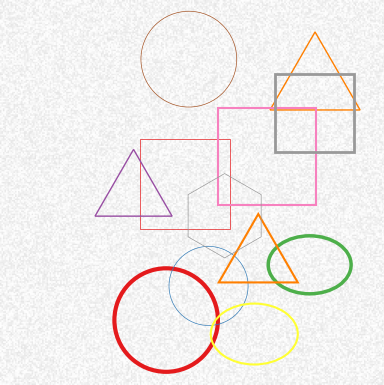[{"shape": "circle", "thickness": 3, "radius": 0.67, "center": [0.432, 0.169]}, {"shape": "square", "thickness": 0.5, "radius": 0.59, "center": [0.48, 0.521]}, {"shape": "circle", "thickness": 0.5, "radius": 0.51, "center": [0.542, 0.257]}, {"shape": "oval", "thickness": 2.5, "radius": 0.54, "center": [0.804, 0.312]}, {"shape": "triangle", "thickness": 1, "radius": 0.58, "center": [0.347, 0.496]}, {"shape": "triangle", "thickness": 1, "radius": 0.68, "center": [0.818, 0.782]}, {"shape": "triangle", "thickness": 1.5, "radius": 0.59, "center": [0.671, 0.326]}, {"shape": "oval", "thickness": 1.5, "radius": 0.57, "center": [0.66, 0.132]}, {"shape": "circle", "thickness": 0.5, "radius": 0.62, "center": [0.49, 0.846]}, {"shape": "square", "thickness": 1.5, "radius": 0.64, "center": [0.692, 0.593]}, {"shape": "hexagon", "thickness": 0.5, "radius": 0.55, "center": [0.583, 0.44]}, {"shape": "square", "thickness": 2, "radius": 0.51, "center": [0.817, 0.707]}]